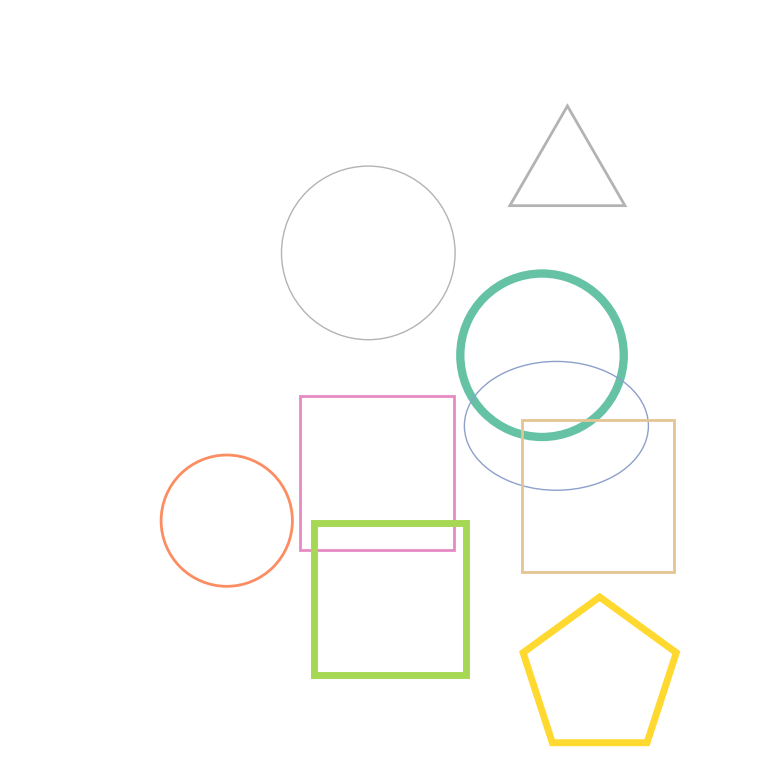[{"shape": "circle", "thickness": 3, "radius": 0.53, "center": [0.704, 0.539]}, {"shape": "circle", "thickness": 1, "radius": 0.43, "center": [0.294, 0.324]}, {"shape": "oval", "thickness": 0.5, "radius": 0.6, "center": [0.723, 0.447]}, {"shape": "square", "thickness": 1, "radius": 0.5, "center": [0.49, 0.385]}, {"shape": "square", "thickness": 2.5, "radius": 0.49, "center": [0.507, 0.222]}, {"shape": "pentagon", "thickness": 2.5, "radius": 0.52, "center": [0.779, 0.12]}, {"shape": "square", "thickness": 1, "radius": 0.49, "center": [0.776, 0.356]}, {"shape": "circle", "thickness": 0.5, "radius": 0.56, "center": [0.478, 0.672]}, {"shape": "triangle", "thickness": 1, "radius": 0.43, "center": [0.737, 0.776]}]